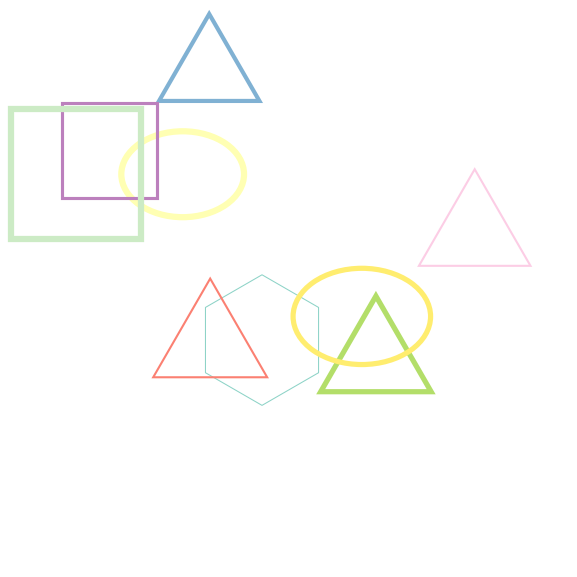[{"shape": "hexagon", "thickness": 0.5, "radius": 0.57, "center": [0.454, 0.41]}, {"shape": "oval", "thickness": 3, "radius": 0.53, "center": [0.316, 0.697]}, {"shape": "triangle", "thickness": 1, "radius": 0.57, "center": [0.364, 0.403]}, {"shape": "triangle", "thickness": 2, "radius": 0.5, "center": [0.362, 0.875]}, {"shape": "triangle", "thickness": 2.5, "radius": 0.55, "center": [0.651, 0.376]}, {"shape": "triangle", "thickness": 1, "radius": 0.56, "center": [0.822, 0.595]}, {"shape": "square", "thickness": 1.5, "radius": 0.41, "center": [0.189, 0.739]}, {"shape": "square", "thickness": 3, "radius": 0.56, "center": [0.132, 0.698]}, {"shape": "oval", "thickness": 2.5, "radius": 0.6, "center": [0.627, 0.451]}]